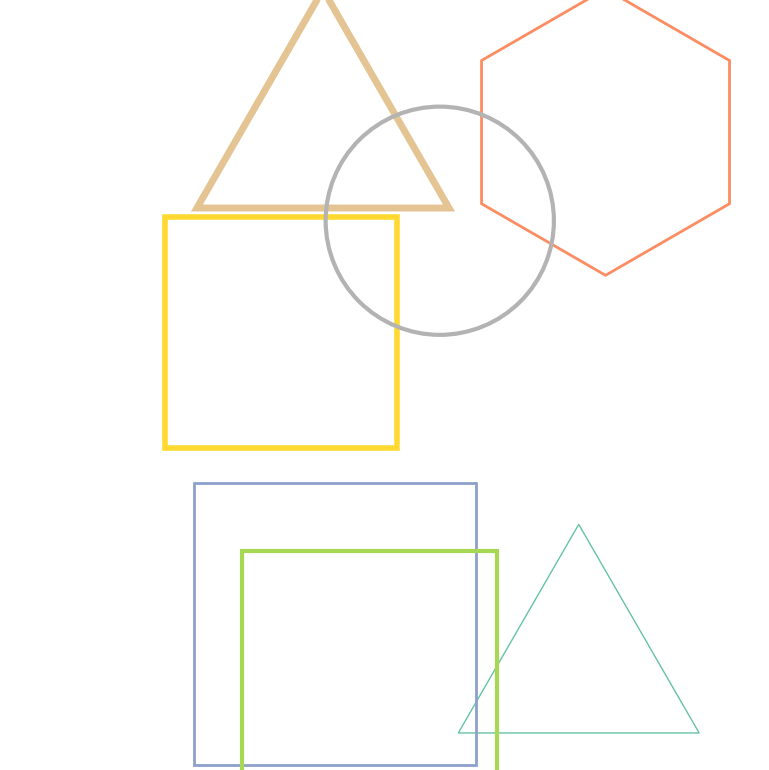[{"shape": "triangle", "thickness": 0.5, "radius": 0.9, "center": [0.752, 0.138]}, {"shape": "hexagon", "thickness": 1, "radius": 0.93, "center": [0.786, 0.828]}, {"shape": "square", "thickness": 1, "radius": 0.92, "center": [0.435, 0.19]}, {"shape": "square", "thickness": 1.5, "radius": 0.83, "center": [0.479, 0.119]}, {"shape": "square", "thickness": 2, "radius": 0.75, "center": [0.364, 0.568]}, {"shape": "triangle", "thickness": 2.5, "radius": 0.95, "center": [0.419, 0.824]}, {"shape": "circle", "thickness": 1.5, "radius": 0.74, "center": [0.571, 0.713]}]